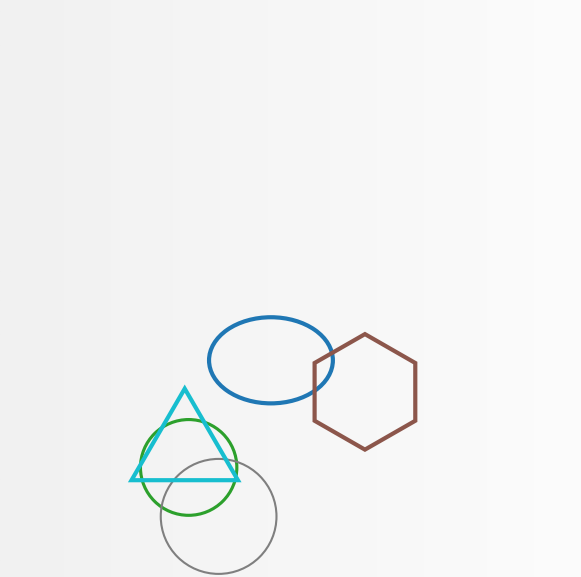[{"shape": "oval", "thickness": 2, "radius": 0.53, "center": [0.466, 0.375]}, {"shape": "circle", "thickness": 1.5, "radius": 0.41, "center": [0.325, 0.19]}, {"shape": "hexagon", "thickness": 2, "radius": 0.5, "center": [0.628, 0.321]}, {"shape": "circle", "thickness": 1, "radius": 0.5, "center": [0.376, 0.105]}, {"shape": "triangle", "thickness": 2, "radius": 0.53, "center": [0.318, 0.22]}]